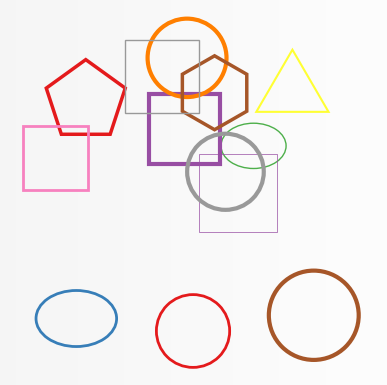[{"shape": "pentagon", "thickness": 2.5, "radius": 0.54, "center": [0.221, 0.738]}, {"shape": "circle", "thickness": 2, "radius": 0.47, "center": [0.498, 0.14]}, {"shape": "oval", "thickness": 2, "radius": 0.52, "center": [0.197, 0.173]}, {"shape": "oval", "thickness": 1, "radius": 0.42, "center": [0.654, 0.621]}, {"shape": "square", "thickness": 3, "radius": 0.45, "center": [0.476, 0.665]}, {"shape": "square", "thickness": 0.5, "radius": 0.51, "center": [0.614, 0.499]}, {"shape": "circle", "thickness": 3, "radius": 0.51, "center": [0.483, 0.85]}, {"shape": "triangle", "thickness": 1.5, "radius": 0.54, "center": [0.755, 0.763]}, {"shape": "circle", "thickness": 3, "radius": 0.58, "center": [0.81, 0.181]}, {"shape": "hexagon", "thickness": 2.5, "radius": 0.48, "center": [0.554, 0.759]}, {"shape": "square", "thickness": 2, "radius": 0.42, "center": [0.144, 0.591]}, {"shape": "square", "thickness": 1, "radius": 0.47, "center": [0.419, 0.801]}, {"shape": "circle", "thickness": 3, "radius": 0.49, "center": [0.582, 0.554]}]